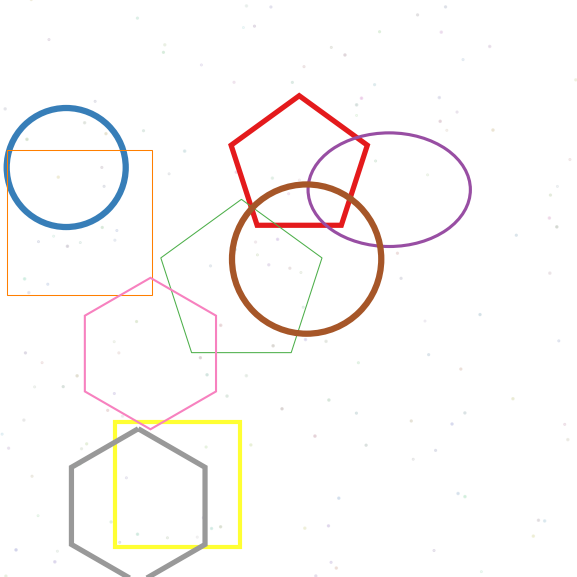[{"shape": "pentagon", "thickness": 2.5, "radius": 0.62, "center": [0.518, 0.709]}, {"shape": "circle", "thickness": 3, "radius": 0.52, "center": [0.115, 0.709]}, {"shape": "pentagon", "thickness": 0.5, "radius": 0.73, "center": [0.418, 0.507]}, {"shape": "oval", "thickness": 1.5, "radius": 0.7, "center": [0.674, 0.671]}, {"shape": "square", "thickness": 0.5, "radius": 0.63, "center": [0.137, 0.614]}, {"shape": "square", "thickness": 2, "radius": 0.54, "center": [0.307, 0.16]}, {"shape": "circle", "thickness": 3, "radius": 0.65, "center": [0.531, 0.551]}, {"shape": "hexagon", "thickness": 1, "radius": 0.66, "center": [0.26, 0.387]}, {"shape": "hexagon", "thickness": 2.5, "radius": 0.67, "center": [0.239, 0.123]}]